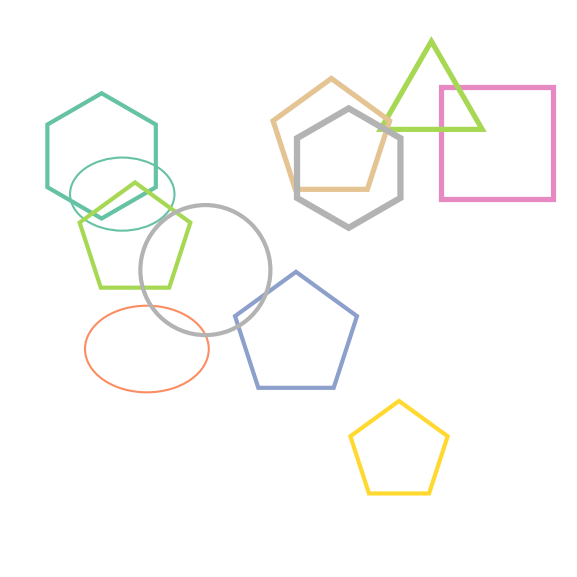[{"shape": "oval", "thickness": 1, "radius": 0.45, "center": [0.212, 0.663]}, {"shape": "hexagon", "thickness": 2, "radius": 0.54, "center": [0.176, 0.729]}, {"shape": "oval", "thickness": 1, "radius": 0.54, "center": [0.254, 0.395]}, {"shape": "pentagon", "thickness": 2, "radius": 0.56, "center": [0.513, 0.417]}, {"shape": "square", "thickness": 2.5, "radius": 0.49, "center": [0.86, 0.751]}, {"shape": "triangle", "thickness": 2.5, "radius": 0.51, "center": [0.747, 0.826]}, {"shape": "pentagon", "thickness": 2, "radius": 0.5, "center": [0.234, 0.583]}, {"shape": "pentagon", "thickness": 2, "radius": 0.44, "center": [0.691, 0.216]}, {"shape": "pentagon", "thickness": 2.5, "radius": 0.53, "center": [0.574, 0.757]}, {"shape": "circle", "thickness": 2, "radius": 0.56, "center": [0.356, 0.531]}, {"shape": "hexagon", "thickness": 3, "radius": 0.52, "center": [0.604, 0.708]}]